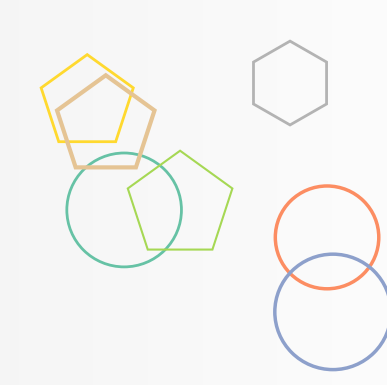[{"shape": "circle", "thickness": 2, "radius": 0.74, "center": [0.32, 0.455]}, {"shape": "circle", "thickness": 2.5, "radius": 0.67, "center": [0.844, 0.383]}, {"shape": "circle", "thickness": 2.5, "radius": 0.75, "center": [0.859, 0.19]}, {"shape": "pentagon", "thickness": 1.5, "radius": 0.71, "center": [0.465, 0.467]}, {"shape": "pentagon", "thickness": 2, "radius": 0.63, "center": [0.225, 0.733]}, {"shape": "pentagon", "thickness": 3, "radius": 0.66, "center": [0.273, 0.672]}, {"shape": "hexagon", "thickness": 2, "radius": 0.54, "center": [0.748, 0.784]}]